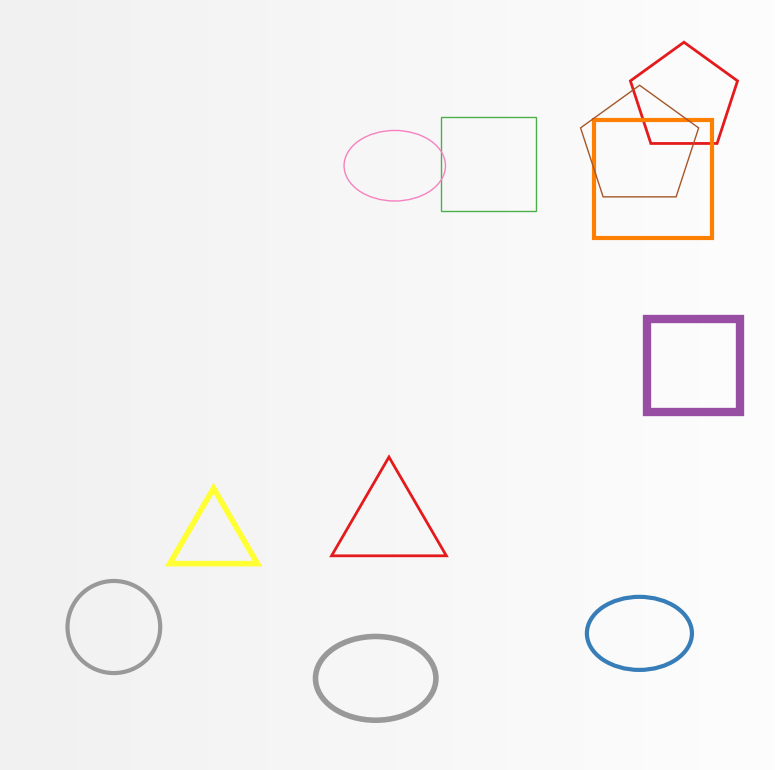[{"shape": "pentagon", "thickness": 1, "radius": 0.36, "center": [0.883, 0.872]}, {"shape": "triangle", "thickness": 1, "radius": 0.43, "center": [0.502, 0.321]}, {"shape": "oval", "thickness": 1.5, "radius": 0.34, "center": [0.825, 0.177]}, {"shape": "square", "thickness": 0.5, "radius": 0.31, "center": [0.63, 0.787]}, {"shape": "square", "thickness": 3, "radius": 0.3, "center": [0.895, 0.525]}, {"shape": "square", "thickness": 1.5, "radius": 0.38, "center": [0.842, 0.768]}, {"shape": "triangle", "thickness": 2, "radius": 0.33, "center": [0.276, 0.301]}, {"shape": "pentagon", "thickness": 0.5, "radius": 0.4, "center": [0.825, 0.809]}, {"shape": "oval", "thickness": 0.5, "radius": 0.33, "center": [0.509, 0.785]}, {"shape": "circle", "thickness": 1.5, "radius": 0.3, "center": [0.147, 0.186]}, {"shape": "oval", "thickness": 2, "radius": 0.39, "center": [0.485, 0.119]}]